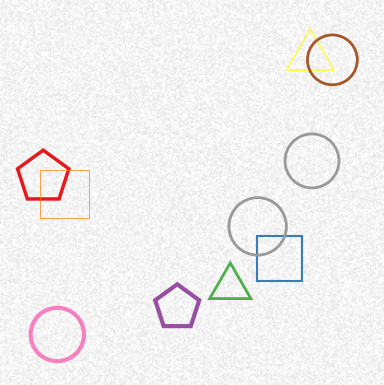[{"shape": "pentagon", "thickness": 2.5, "radius": 0.35, "center": [0.112, 0.54]}, {"shape": "square", "thickness": 1.5, "radius": 0.29, "center": [0.726, 0.33]}, {"shape": "triangle", "thickness": 2, "radius": 0.31, "center": [0.598, 0.255]}, {"shape": "pentagon", "thickness": 3, "radius": 0.3, "center": [0.46, 0.202]}, {"shape": "square", "thickness": 0.5, "radius": 0.32, "center": [0.168, 0.496]}, {"shape": "triangle", "thickness": 1, "radius": 0.36, "center": [0.806, 0.853]}, {"shape": "circle", "thickness": 2, "radius": 0.32, "center": [0.863, 0.845]}, {"shape": "circle", "thickness": 3, "radius": 0.35, "center": [0.149, 0.131]}, {"shape": "circle", "thickness": 2, "radius": 0.35, "center": [0.81, 0.582]}, {"shape": "circle", "thickness": 2, "radius": 0.37, "center": [0.669, 0.412]}]